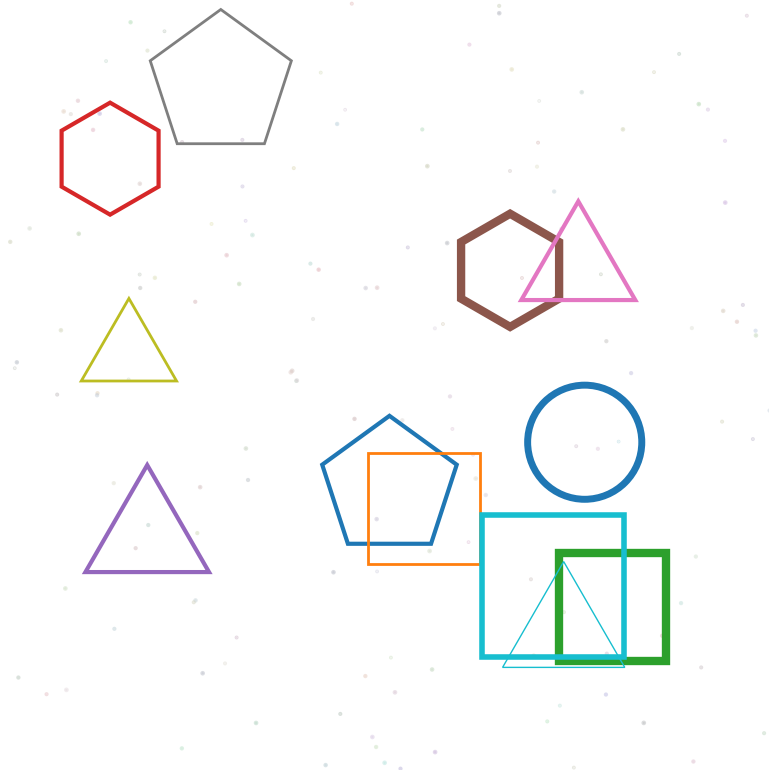[{"shape": "circle", "thickness": 2.5, "radius": 0.37, "center": [0.759, 0.426]}, {"shape": "pentagon", "thickness": 1.5, "radius": 0.46, "center": [0.506, 0.368]}, {"shape": "square", "thickness": 1, "radius": 0.36, "center": [0.551, 0.34]}, {"shape": "square", "thickness": 3, "radius": 0.35, "center": [0.796, 0.212]}, {"shape": "hexagon", "thickness": 1.5, "radius": 0.36, "center": [0.143, 0.794]}, {"shape": "triangle", "thickness": 1.5, "radius": 0.46, "center": [0.191, 0.303]}, {"shape": "hexagon", "thickness": 3, "radius": 0.37, "center": [0.662, 0.649]}, {"shape": "triangle", "thickness": 1.5, "radius": 0.43, "center": [0.751, 0.653]}, {"shape": "pentagon", "thickness": 1, "radius": 0.48, "center": [0.287, 0.891]}, {"shape": "triangle", "thickness": 1, "radius": 0.36, "center": [0.167, 0.541]}, {"shape": "triangle", "thickness": 0.5, "radius": 0.46, "center": [0.732, 0.179]}, {"shape": "square", "thickness": 2, "radius": 0.46, "center": [0.718, 0.239]}]